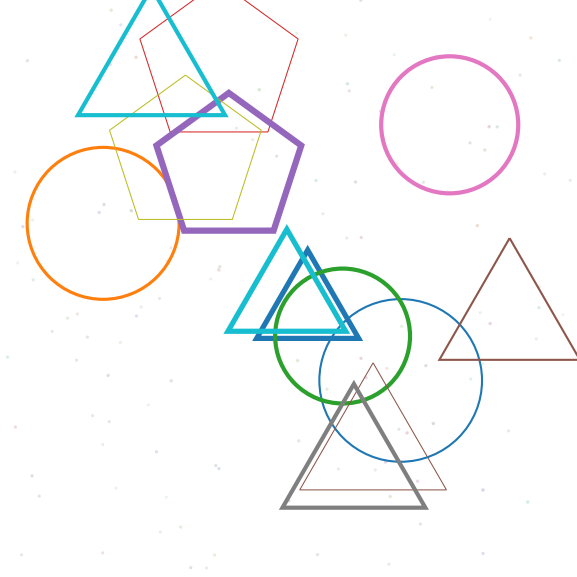[{"shape": "circle", "thickness": 1, "radius": 0.7, "center": [0.694, 0.34]}, {"shape": "triangle", "thickness": 2.5, "radius": 0.51, "center": [0.533, 0.464]}, {"shape": "circle", "thickness": 1.5, "radius": 0.66, "center": [0.179, 0.612]}, {"shape": "circle", "thickness": 2, "radius": 0.58, "center": [0.593, 0.417]}, {"shape": "pentagon", "thickness": 0.5, "radius": 0.72, "center": [0.379, 0.887]}, {"shape": "pentagon", "thickness": 3, "radius": 0.66, "center": [0.396, 0.706]}, {"shape": "triangle", "thickness": 0.5, "radius": 0.73, "center": [0.646, 0.224]}, {"shape": "triangle", "thickness": 1, "radius": 0.7, "center": [0.882, 0.446]}, {"shape": "circle", "thickness": 2, "radius": 0.59, "center": [0.779, 0.783]}, {"shape": "triangle", "thickness": 2, "radius": 0.71, "center": [0.613, 0.191]}, {"shape": "pentagon", "thickness": 0.5, "radius": 0.69, "center": [0.321, 0.731]}, {"shape": "triangle", "thickness": 2.5, "radius": 0.59, "center": [0.497, 0.484]}, {"shape": "triangle", "thickness": 2, "radius": 0.74, "center": [0.262, 0.873]}]